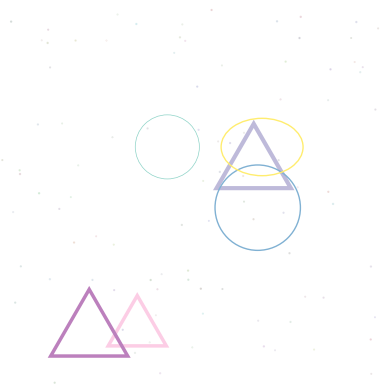[{"shape": "circle", "thickness": 0.5, "radius": 0.42, "center": [0.435, 0.618]}, {"shape": "triangle", "thickness": 3, "radius": 0.56, "center": [0.659, 0.567]}, {"shape": "circle", "thickness": 1, "radius": 0.55, "center": [0.669, 0.461]}, {"shape": "triangle", "thickness": 2.5, "radius": 0.44, "center": [0.357, 0.145]}, {"shape": "triangle", "thickness": 2.5, "radius": 0.58, "center": [0.232, 0.133]}, {"shape": "oval", "thickness": 1, "radius": 0.53, "center": [0.681, 0.618]}]